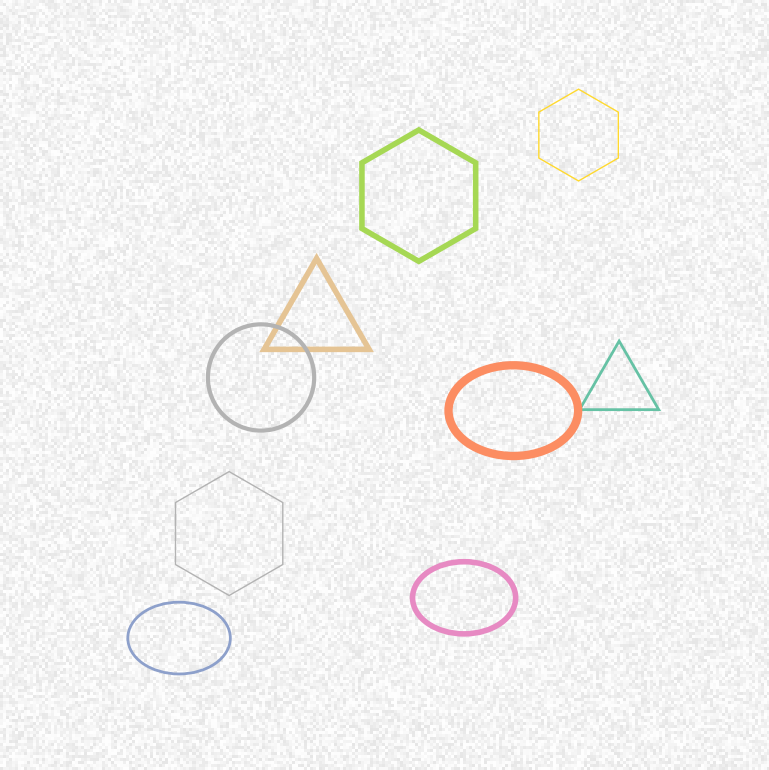[{"shape": "triangle", "thickness": 1, "radius": 0.3, "center": [0.804, 0.498]}, {"shape": "oval", "thickness": 3, "radius": 0.42, "center": [0.667, 0.467]}, {"shape": "oval", "thickness": 1, "radius": 0.33, "center": [0.233, 0.171]}, {"shape": "oval", "thickness": 2, "radius": 0.33, "center": [0.603, 0.224]}, {"shape": "hexagon", "thickness": 2, "radius": 0.43, "center": [0.544, 0.746]}, {"shape": "hexagon", "thickness": 0.5, "radius": 0.3, "center": [0.751, 0.825]}, {"shape": "triangle", "thickness": 2, "radius": 0.39, "center": [0.411, 0.586]}, {"shape": "circle", "thickness": 1.5, "radius": 0.35, "center": [0.339, 0.51]}, {"shape": "hexagon", "thickness": 0.5, "radius": 0.4, "center": [0.298, 0.307]}]